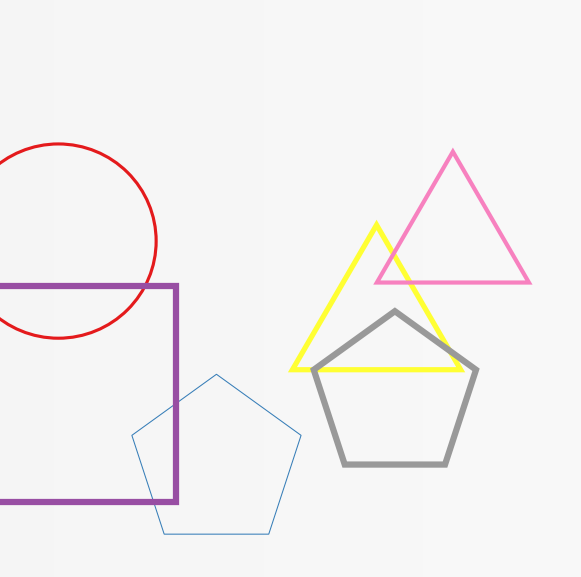[{"shape": "circle", "thickness": 1.5, "radius": 0.84, "center": [0.1, 0.582]}, {"shape": "pentagon", "thickness": 0.5, "radius": 0.77, "center": [0.372, 0.198]}, {"shape": "square", "thickness": 3, "radius": 0.93, "center": [0.116, 0.317]}, {"shape": "triangle", "thickness": 2.5, "radius": 0.84, "center": [0.648, 0.442]}, {"shape": "triangle", "thickness": 2, "radius": 0.76, "center": [0.779, 0.585]}, {"shape": "pentagon", "thickness": 3, "radius": 0.73, "center": [0.679, 0.313]}]